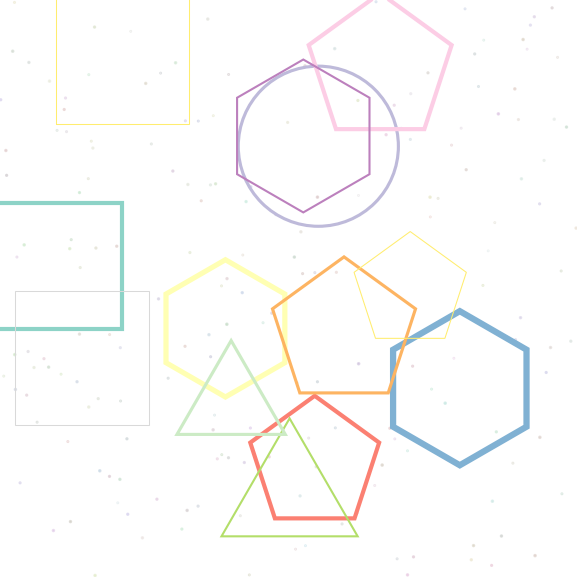[{"shape": "square", "thickness": 2, "radius": 0.55, "center": [0.103, 0.539]}, {"shape": "hexagon", "thickness": 2.5, "radius": 0.59, "center": [0.39, 0.431]}, {"shape": "circle", "thickness": 1.5, "radius": 0.69, "center": [0.551, 0.746]}, {"shape": "pentagon", "thickness": 2, "radius": 0.59, "center": [0.545, 0.196]}, {"shape": "hexagon", "thickness": 3, "radius": 0.67, "center": [0.796, 0.327]}, {"shape": "pentagon", "thickness": 1.5, "radius": 0.65, "center": [0.596, 0.424]}, {"shape": "triangle", "thickness": 1, "radius": 0.68, "center": [0.501, 0.138]}, {"shape": "pentagon", "thickness": 2, "radius": 0.65, "center": [0.658, 0.881]}, {"shape": "square", "thickness": 0.5, "radius": 0.58, "center": [0.142, 0.379]}, {"shape": "hexagon", "thickness": 1, "radius": 0.66, "center": [0.525, 0.764]}, {"shape": "triangle", "thickness": 1.5, "radius": 0.54, "center": [0.4, 0.301]}, {"shape": "square", "thickness": 0.5, "radius": 0.57, "center": [0.212, 0.899]}, {"shape": "pentagon", "thickness": 0.5, "radius": 0.51, "center": [0.71, 0.496]}]